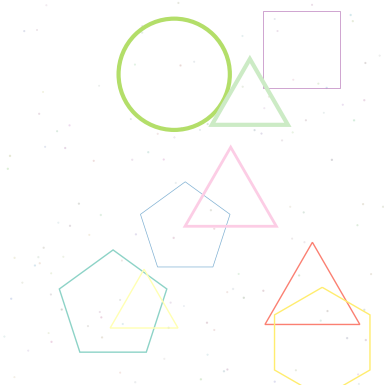[{"shape": "pentagon", "thickness": 1, "radius": 0.73, "center": [0.294, 0.204]}, {"shape": "triangle", "thickness": 1, "radius": 0.51, "center": [0.374, 0.199]}, {"shape": "triangle", "thickness": 1, "radius": 0.71, "center": [0.811, 0.228]}, {"shape": "pentagon", "thickness": 0.5, "radius": 0.61, "center": [0.481, 0.406]}, {"shape": "circle", "thickness": 3, "radius": 0.72, "center": [0.452, 0.807]}, {"shape": "triangle", "thickness": 2, "radius": 0.68, "center": [0.599, 0.481]}, {"shape": "square", "thickness": 0.5, "radius": 0.5, "center": [0.784, 0.87]}, {"shape": "triangle", "thickness": 3, "radius": 0.57, "center": [0.649, 0.733]}, {"shape": "hexagon", "thickness": 1, "radius": 0.72, "center": [0.837, 0.111]}]